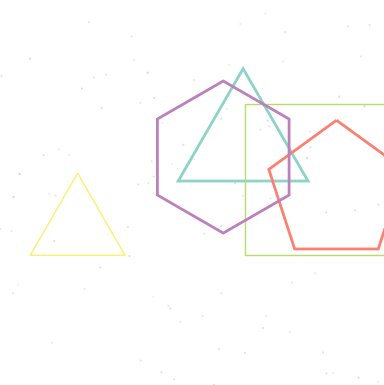[{"shape": "triangle", "thickness": 2, "radius": 0.97, "center": [0.631, 0.627]}, {"shape": "pentagon", "thickness": 2, "radius": 0.92, "center": [0.874, 0.503]}, {"shape": "square", "thickness": 1, "radius": 0.98, "center": [0.833, 0.534]}, {"shape": "hexagon", "thickness": 2, "radius": 0.99, "center": [0.58, 0.592]}, {"shape": "triangle", "thickness": 1, "radius": 0.71, "center": [0.202, 0.408]}]